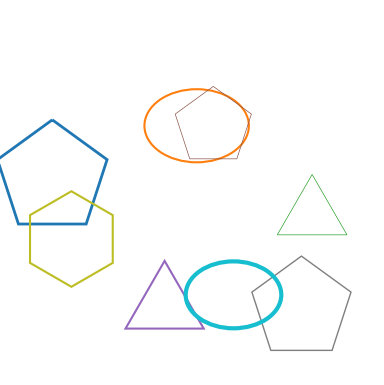[{"shape": "pentagon", "thickness": 2, "radius": 0.75, "center": [0.136, 0.539]}, {"shape": "oval", "thickness": 1.5, "radius": 0.68, "center": [0.511, 0.673]}, {"shape": "triangle", "thickness": 0.5, "radius": 0.52, "center": [0.811, 0.442]}, {"shape": "triangle", "thickness": 1.5, "radius": 0.59, "center": [0.428, 0.205]}, {"shape": "pentagon", "thickness": 0.5, "radius": 0.52, "center": [0.554, 0.672]}, {"shape": "pentagon", "thickness": 1, "radius": 0.68, "center": [0.783, 0.199]}, {"shape": "hexagon", "thickness": 1.5, "radius": 0.62, "center": [0.185, 0.379]}, {"shape": "oval", "thickness": 3, "radius": 0.62, "center": [0.607, 0.234]}]